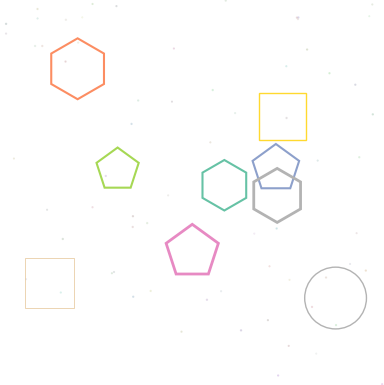[{"shape": "hexagon", "thickness": 1.5, "radius": 0.33, "center": [0.583, 0.519]}, {"shape": "hexagon", "thickness": 1.5, "radius": 0.4, "center": [0.202, 0.821]}, {"shape": "pentagon", "thickness": 1.5, "radius": 0.32, "center": [0.717, 0.562]}, {"shape": "pentagon", "thickness": 2, "radius": 0.36, "center": [0.499, 0.346]}, {"shape": "pentagon", "thickness": 1.5, "radius": 0.29, "center": [0.305, 0.559]}, {"shape": "square", "thickness": 1, "radius": 0.31, "center": [0.733, 0.697]}, {"shape": "square", "thickness": 0.5, "radius": 0.32, "center": [0.129, 0.265]}, {"shape": "circle", "thickness": 1, "radius": 0.4, "center": [0.872, 0.226]}, {"shape": "hexagon", "thickness": 2, "radius": 0.35, "center": [0.72, 0.492]}]